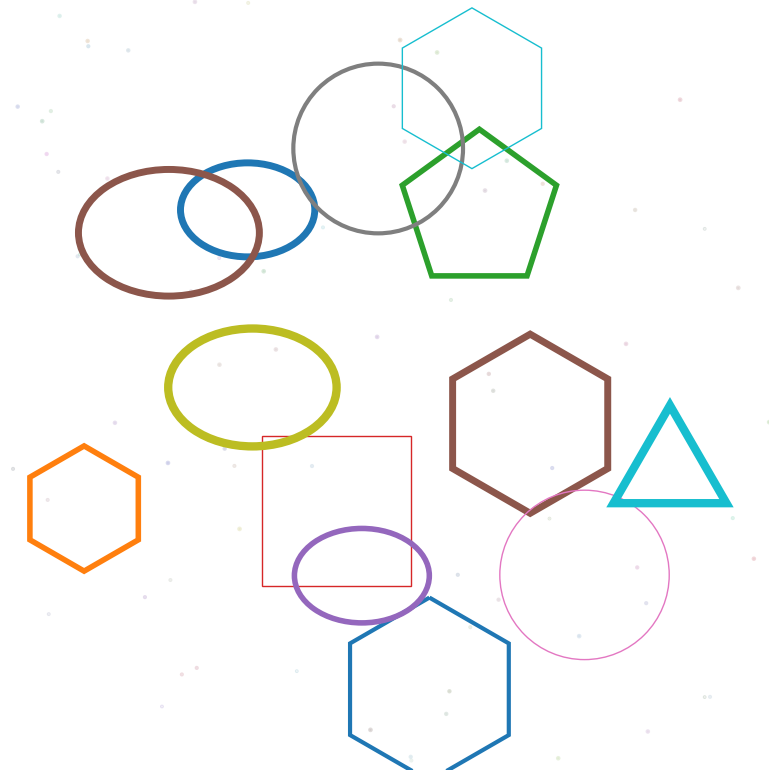[{"shape": "oval", "thickness": 2.5, "radius": 0.44, "center": [0.322, 0.727]}, {"shape": "hexagon", "thickness": 1.5, "radius": 0.6, "center": [0.558, 0.105]}, {"shape": "hexagon", "thickness": 2, "radius": 0.41, "center": [0.109, 0.34]}, {"shape": "pentagon", "thickness": 2, "radius": 0.53, "center": [0.623, 0.727]}, {"shape": "square", "thickness": 0.5, "radius": 0.49, "center": [0.437, 0.337]}, {"shape": "oval", "thickness": 2, "radius": 0.44, "center": [0.47, 0.252]}, {"shape": "hexagon", "thickness": 2.5, "radius": 0.58, "center": [0.689, 0.45]}, {"shape": "oval", "thickness": 2.5, "radius": 0.59, "center": [0.219, 0.698]}, {"shape": "circle", "thickness": 0.5, "radius": 0.55, "center": [0.759, 0.253]}, {"shape": "circle", "thickness": 1.5, "radius": 0.55, "center": [0.491, 0.807]}, {"shape": "oval", "thickness": 3, "radius": 0.55, "center": [0.328, 0.497]}, {"shape": "triangle", "thickness": 3, "radius": 0.42, "center": [0.87, 0.389]}, {"shape": "hexagon", "thickness": 0.5, "radius": 0.52, "center": [0.613, 0.885]}]